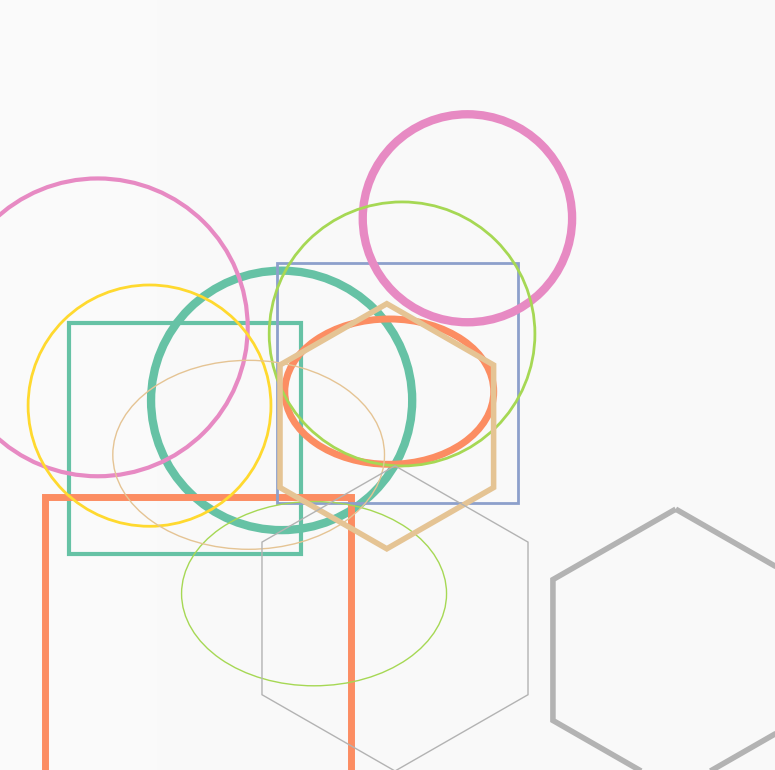[{"shape": "circle", "thickness": 3, "radius": 0.84, "center": [0.363, 0.48]}, {"shape": "square", "thickness": 1.5, "radius": 0.75, "center": [0.239, 0.431]}, {"shape": "square", "thickness": 2.5, "radius": 0.98, "center": [0.256, 0.158]}, {"shape": "oval", "thickness": 2.5, "radius": 0.67, "center": [0.502, 0.491]}, {"shape": "square", "thickness": 1, "radius": 0.78, "center": [0.513, 0.502]}, {"shape": "circle", "thickness": 3, "radius": 0.68, "center": [0.603, 0.717]}, {"shape": "circle", "thickness": 1.5, "radius": 0.97, "center": [0.126, 0.575]}, {"shape": "oval", "thickness": 0.5, "radius": 0.85, "center": [0.405, 0.229]}, {"shape": "circle", "thickness": 1, "radius": 0.86, "center": [0.519, 0.566]}, {"shape": "circle", "thickness": 1, "radius": 0.78, "center": [0.193, 0.473]}, {"shape": "oval", "thickness": 0.5, "radius": 0.88, "center": [0.321, 0.409]}, {"shape": "hexagon", "thickness": 2, "radius": 0.8, "center": [0.499, 0.446]}, {"shape": "hexagon", "thickness": 2, "radius": 0.91, "center": [0.872, 0.156]}, {"shape": "hexagon", "thickness": 0.5, "radius": 0.99, "center": [0.51, 0.197]}]